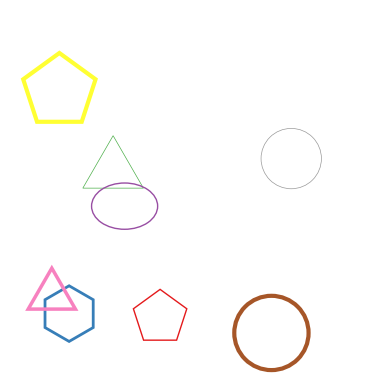[{"shape": "pentagon", "thickness": 1, "radius": 0.36, "center": [0.416, 0.175]}, {"shape": "hexagon", "thickness": 2, "radius": 0.36, "center": [0.18, 0.185]}, {"shape": "triangle", "thickness": 0.5, "radius": 0.45, "center": [0.294, 0.557]}, {"shape": "oval", "thickness": 1, "radius": 0.43, "center": [0.324, 0.465]}, {"shape": "pentagon", "thickness": 3, "radius": 0.49, "center": [0.154, 0.764]}, {"shape": "circle", "thickness": 3, "radius": 0.48, "center": [0.705, 0.135]}, {"shape": "triangle", "thickness": 2.5, "radius": 0.35, "center": [0.135, 0.233]}, {"shape": "circle", "thickness": 0.5, "radius": 0.39, "center": [0.756, 0.588]}]